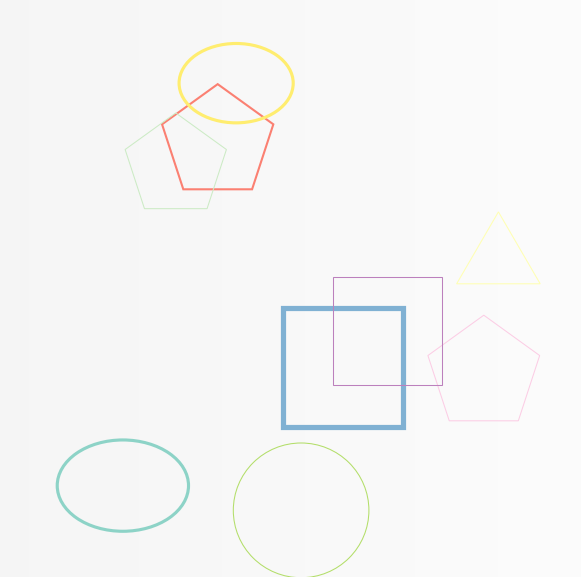[{"shape": "oval", "thickness": 1.5, "radius": 0.56, "center": [0.211, 0.158]}, {"shape": "triangle", "thickness": 0.5, "radius": 0.42, "center": [0.857, 0.549]}, {"shape": "pentagon", "thickness": 1, "radius": 0.5, "center": [0.375, 0.753]}, {"shape": "square", "thickness": 2.5, "radius": 0.52, "center": [0.59, 0.363]}, {"shape": "circle", "thickness": 0.5, "radius": 0.58, "center": [0.518, 0.115]}, {"shape": "pentagon", "thickness": 0.5, "radius": 0.51, "center": [0.832, 0.352]}, {"shape": "square", "thickness": 0.5, "radius": 0.47, "center": [0.666, 0.426]}, {"shape": "pentagon", "thickness": 0.5, "radius": 0.46, "center": [0.302, 0.712]}, {"shape": "oval", "thickness": 1.5, "radius": 0.49, "center": [0.406, 0.855]}]